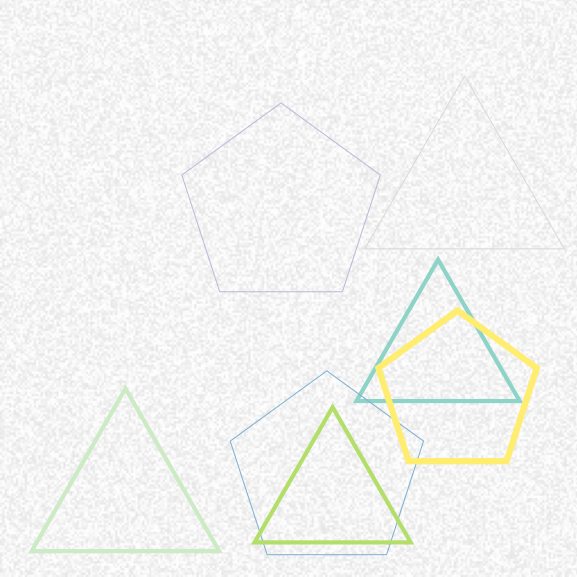[{"shape": "triangle", "thickness": 2, "radius": 0.82, "center": [0.759, 0.386]}, {"shape": "pentagon", "thickness": 0.5, "radius": 0.9, "center": [0.487, 0.64]}, {"shape": "pentagon", "thickness": 0.5, "radius": 0.88, "center": [0.566, 0.181]}, {"shape": "triangle", "thickness": 2, "radius": 0.78, "center": [0.576, 0.138]}, {"shape": "triangle", "thickness": 0.5, "radius": 1.0, "center": [0.804, 0.668]}, {"shape": "triangle", "thickness": 2, "radius": 0.94, "center": [0.217, 0.139]}, {"shape": "pentagon", "thickness": 3, "radius": 0.72, "center": [0.792, 0.317]}]